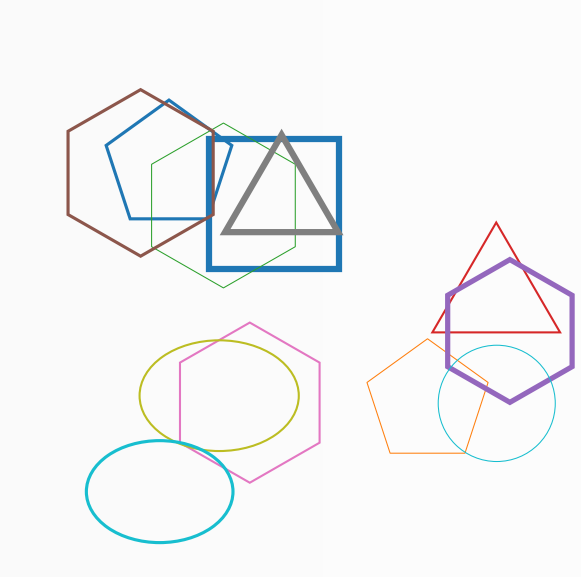[{"shape": "square", "thickness": 3, "radius": 0.56, "center": [0.472, 0.646]}, {"shape": "pentagon", "thickness": 1.5, "radius": 0.57, "center": [0.291, 0.712]}, {"shape": "pentagon", "thickness": 0.5, "radius": 0.55, "center": [0.736, 0.303]}, {"shape": "hexagon", "thickness": 0.5, "radius": 0.71, "center": [0.384, 0.643]}, {"shape": "triangle", "thickness": 1, "radius": 0.63, "center": [0.854, 0.487]}, {"shape": "hexagon", "thickness": 2.5, "radius": 0.62, "center": [0.877, 0.426]}, {"shape": "hexagon", "thickness": 1.5, "radius": 0.72, "center": [0.242, 0.7]}, {"shape": "hexagon", "thickness": 1, "radius": 0.69, "center": [0.43, 0.302]}, {"shape": "triangle", "thickness": 3, "radius": 0.56, "center": [0.484, 0.653]}, {"shape": "oval", "thickness": 1, "radius": 0.68, "center": [0.377, 0.314]}, {"shape": "oval", "thickness": 1.5, "radius": 0.63, "center": [0.275, 0.148]}, {"shape": "circle", "thickness": 0.5, "radius": 0.5, "center": [0.855, 0.301]}]